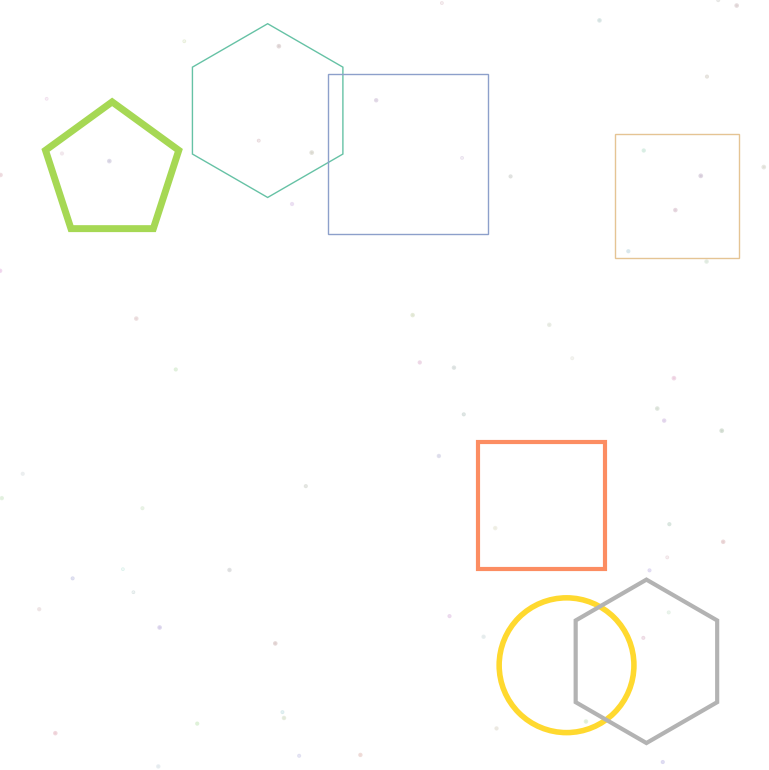[{"shape": "hexagon", "thickness": 0.5, "radius": 0.56, "center": [0.348, 0.856]}, {"shape": "square", "thickness": 1.5, "radius": 0.41, "center": [0.703, 0.344]}, {"shape": "square", "thickness": 0.5, "radius": 0.52, "center": [0.53, 0.8]}, {"shape": "pentagon", "thickness": 2.5, "radius": 0.45, "center": [0.146, 0.777]}, {"shape": "circle", "thickness": 2, "radius": 0.44, "center": [0.736, 0.136]}, {"shape": "square", "thickness": 0.5, "radius": 0.4, "center": [0.879, 0.746]}, {"shape": "hexagon", "thickness": 1.5, "radius": 0.53, "center": [0.84, 0.141]}]